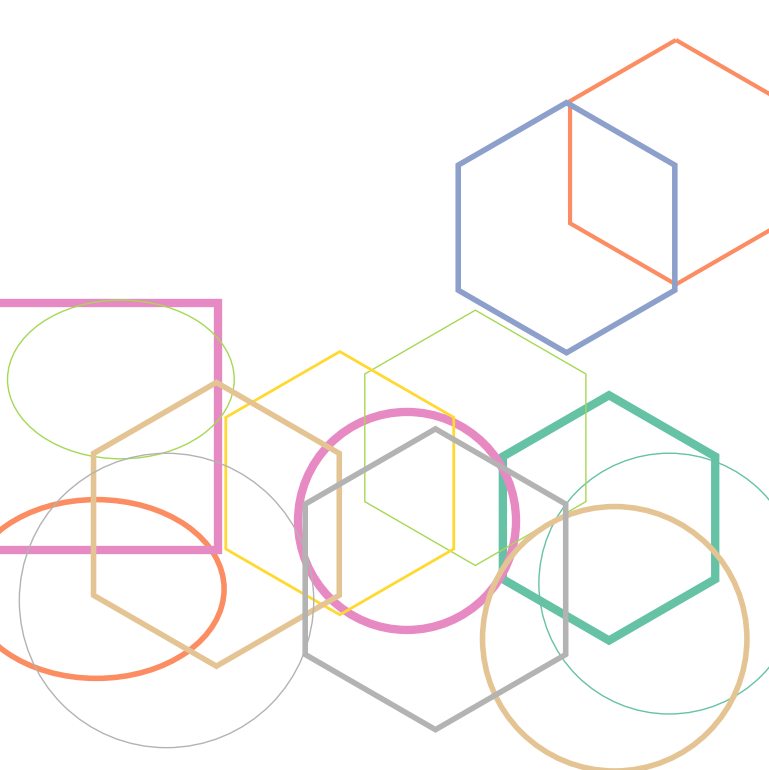[{"shape": "circle", "thickness": 0.5, "radius": 0.85, "center": [0.869, 0.242]}, {"shape": "hexagon", "thickness": 3, "radius": 0.8, "center": [0.791, 0.327]}, {"shape": "oval", "thickness": 2, "radius": 0.83, "center": [0.125, 0.235]}, {"shape": "hexagon", "thickness": 1.5, "radius": 0.79, "center": [0.878, 0.789]}, {"shape": "hexagon", "thickness": 2, "radius": 0.81, "center": [0.736, 0.704]}, {"shape": "circle", "thickness": 3, "radius": 0.71, "center": [0.529, 0.323]}, {"shape": "square", "thickness": 3, "radius": 0.8, "center": [0.123, 0.447]}, {"shape": "oval", "thickness": 0.5, "radius": 0.74, "center": [0.157, 0.507]}, {"shape": "hexagon", "thickness": 0.5, "radius": 0.83, "center": [0.617, 0.431]}, {"shape": "hexagon", "thickness": 1, "radius": 0.85, "center": [0.441, 0.372]}, {"shape": "hexagon", "thickness": 2, "radius": 0.92, "center": [0.281, 0.319]}, {"shape": "circle", "thickness": 2, "radius": 0.86, "center": [0.798, 0.17]}, {"shape": "hexagon", "thickness": 2, "radius": 0.98, "center": [0.566, 0.248]}, {"shape": "circle", "thickness": 0.5, "radius": 0.96, "center": [0.216, 0.22]}]